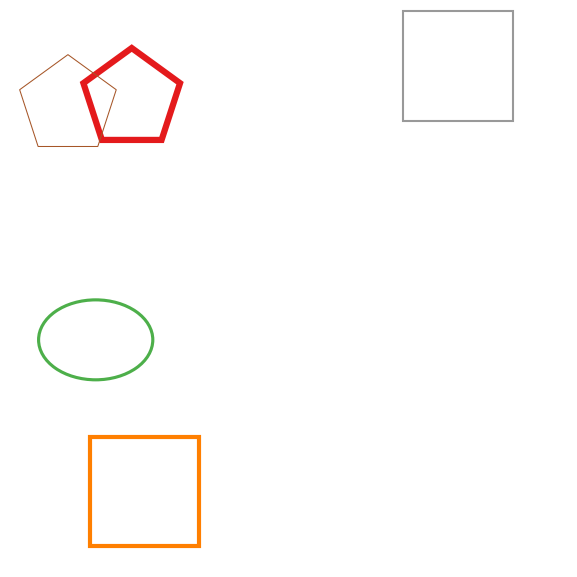[{"shape": "pentagon", "thickness": 3, "radius": 0.44, "center": [0.228, 0.828]}, {"shape": "oval", "thickness": 1.5, "radius": 0.49, "center": [0.166, 0.411]}, {"shape": "square", "thickness": 2, "radius": 0.47, "center": [0.25, 0.148]}, {"shape": "pentagon", "thickness": 0.5, "radius": 0.44, "center": [0.118, 0.817]}, {"shape": "square", "thickness": 1, "radius": 0.48, "center": [0.793, 0.885]}]